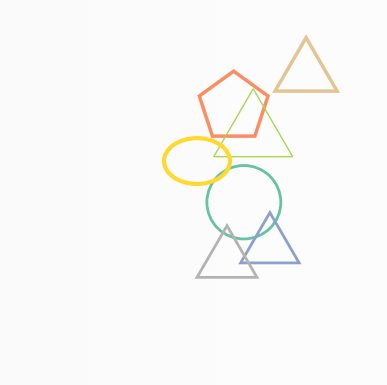[{"shape": "circle", "thickness": 2, "radius": 0.48, "center": [0.629, 0.475]}, {"shape": "pentagon", "thickness": 2.5, "radius": 0.47, "center": [0.603, 0.722]}, {"shape": "triangle", "thickness": 2, "radius": 0.44, "center": [0.696, 0.361]}, {"shape": "triangle", "thickness": 1, "radius": 0.59, "center": [0.653, 0.652]}, {"shape": "oval", "thickness": 3, "radius": 0.43, "center": [0.508, 0.582]}, {"shape": "triangle", "thickness": 2.5, "radius": 0.46, "center": [0.79, 0.81]}, {"shape": "triangle", "thickness": 2, "radius": 0.45, "center": [0.586, 0.324]}]